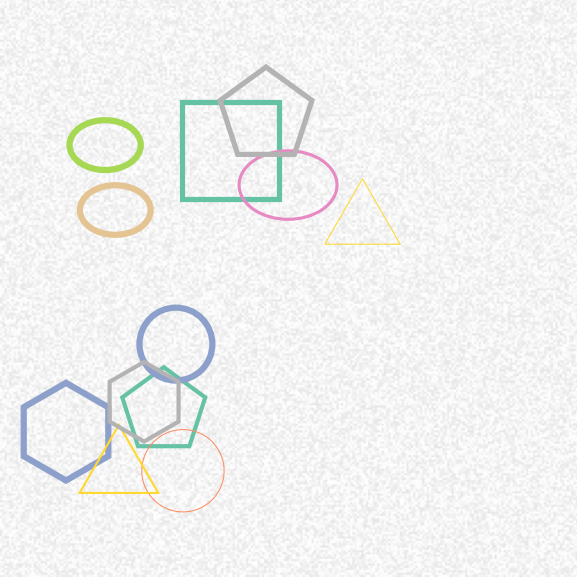[{"shape": "pentagon", "thickness": 2, "radius": 0.38, "center": [0.284, 0.288]}, {"shape": "square", "thickness": 2.5, "radius": 0.42, "center": [0.399, 0.738]}, {"shape": "circle", "thickness": 0.5, "radius": 0.36, "center": [0.317, 0.184]}, {"shape": "hexagon", "thickness": 3, "radius": 0.42, "center": [0.114, 0.252]}, {"shape": "circle", "thickness": 3, "radius": 0.32, "center": [0.305, 0.403]}, {"shape": "oval", "thickness": 1.5, "radius": 0.42, "center": [0.499, 0.679]}, {"shape": "oval", "thickness": 3, "radius": 0.31, "center": [0.182, 0.748]}, {"shape": "triangle", "thickness": 0.5, "radius": 0.38, "center": [0.628, 0.614]}, {"shape": "triangle", "thickness": 1, "radius": 0.39, "center": [0.206, 0.185]}, {"shape": "oval", "thickness": 3, "radius": 0.31, "center": [0.2, 0.635]}, {"shape": "hexagon", "thickness": 2, "radius": 0.34, "center": [0.249, 0.303]}, {"shape": "pentagon", "thickness": 2.5, "radius": 0.42, "center": [0.461, 0.799]}]